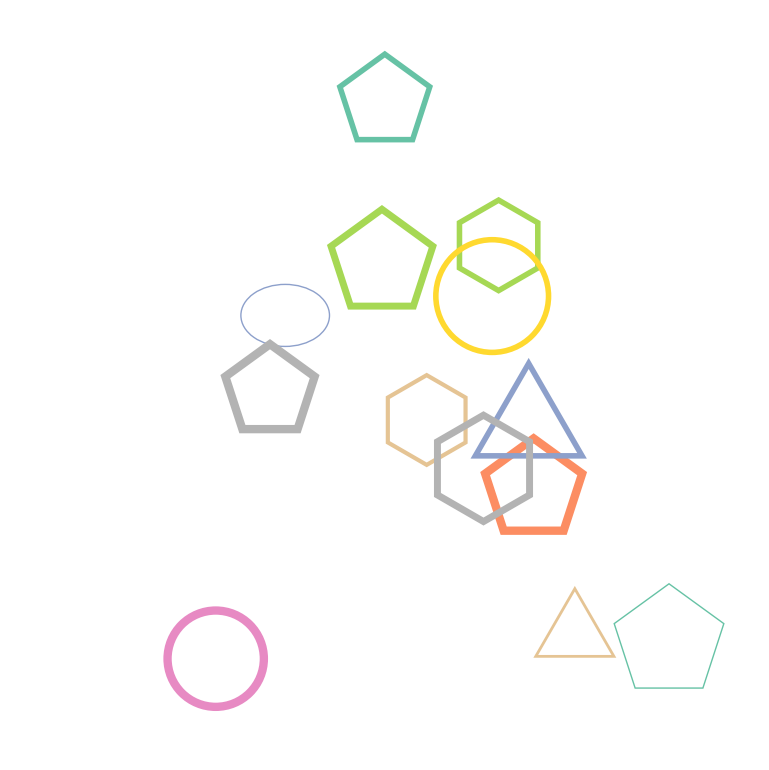[{"shape": "pentagon", "thickness": 2, "radius": 0.31, "center": [0.5, 0.868]}, {"shape": "pentagon", "thickness": 0.5, "radius": 0.37, "center": [0.869, 0.167]}, {"shape": "pentagon", "thickness": 3, "radius": 0.33, "center": [0.693, 0.364]}, {"shape": "oval", "thickness": 0.5, "radius": 0.29, "center": [0.37, 0.59]}, {"shape": "triangle", "thickness": 2, "radius": 0.4, "center": [0.687, 0.448]}, {"shape": "circle", "thickness": 3, "radius": 0.31, "center": [0.28, 0.145]}, {"shape": "hexagon", "thickness": 2, "radius": 0.29, "center": [0.648, 0.681]}, {"shape": "pentagon", "thickness": 2.5, "radius": 0.35, "center": [0.496, 0.659]}, {"shape": "circle", "thickness": 2, "radius": 0.37, "center": [0.639, 0.616]}, {"shape": "triangle", "thickness": 1, "radius": 0.29, "center": [0.747, 0.177]}, {"shape": "hexagon", "thickness": 1.5, "radius": 0.29, "center": [0.554, 0.455]}, {"shape": "pentagon", "thickness": 3, "radius": 0.3, "center": [0.351, 0.492]}, {"shape": "hexagon", "thickness": 2.5, "radius": 0.35, "center": [0.628, 0.392]}]